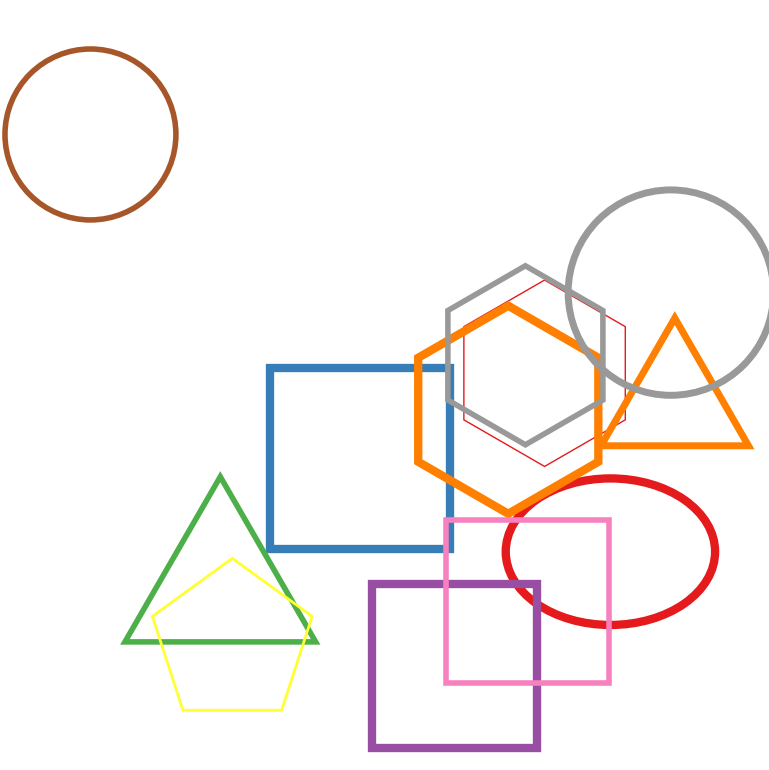[{"shape": "oval", "thickness": 3, "radius": 0.68, "center": [0.793, 0.284]}, {"shape": "hexagon", "thickness": 0.5, "radius": 0.61, "center": [0.707, 0.515]}, {"shape": "square", "thickness": 3, "radius": 0.59, "center": [0.467, 0.405]}, {"shape": "triangle", "thickness": 2, "radius": 0.72, "center": [0.286, 0.238]}, {"shape": "square", "thickness": 3, "radius": 0.53, "center": [0.59, 0.135]}, {"shape": "triangle", "thickness": 2.5, "radius": 0.55, "center": [0.876, 0.476]}, {"shape": "hexagon", "thickness": 3, "radius": 0.68, "center": [0.66, 0.468]}, {"shape": "pentagon", "thickness": 1, "radius": 0.55, "center": [0.302, 0.166]}, {"shape": "circle", "thickness": 2, "radius": 0.55, "center": [0.117, 0.825]}, {"shape": "square", "thickness": 2, "radius": 0.53, "center": [0.685, 0.219]}, {"shape": "hexagon", "thickness": 2, "radius": 0.58, "center": [0.682, 0.539]}, {"shape": "circle", "thickness": 2.5, "radius": 0.67, "center": [0.871, 0.62]}]